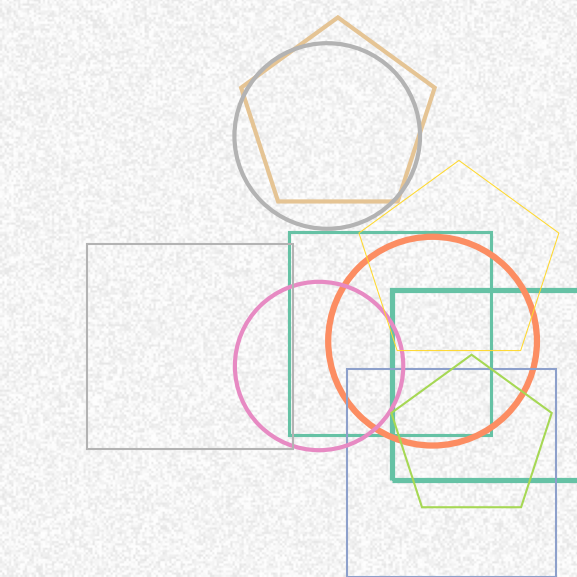[{"shape": "square", "thickness": 2.5, "radius": 0.82, "center": [0.844, 0.333]}, {"shape": "square", "thickness": 1.5, "radius": 0.88, "center": [0.675, 0.422]}, {"shape": "circle", "thickness": 3, "radius": 0.9, "center": [0.749, 0.408]}, {"shape": "square", "thickness": 1, "radius": 0.9, "center": [0.782, 0.18]}, {"shape": "circle", "thickness": 2, "radius": 0.73, "center": [0.553, 0.365]}, {"shape": "pentagon", "thickness": 1, "radius": 0.73, "center": [0.817, 0.239]}, {"shape": "pentagon", "thickness": 0.5, "radius": 0.91, "center": [0.795, 0.539]}, {"shape": "pentagon", "thickness": 2, "radius": 0.88, "center": [0.585, 0.793]}, {"shape": "square", "thickness": 1, "radius": 0.89, "center": [0.329, 0.399]}, {"shape": "circle", "thickness": 2, "radius": 0.8, "center": [0.567, 0.764]}]